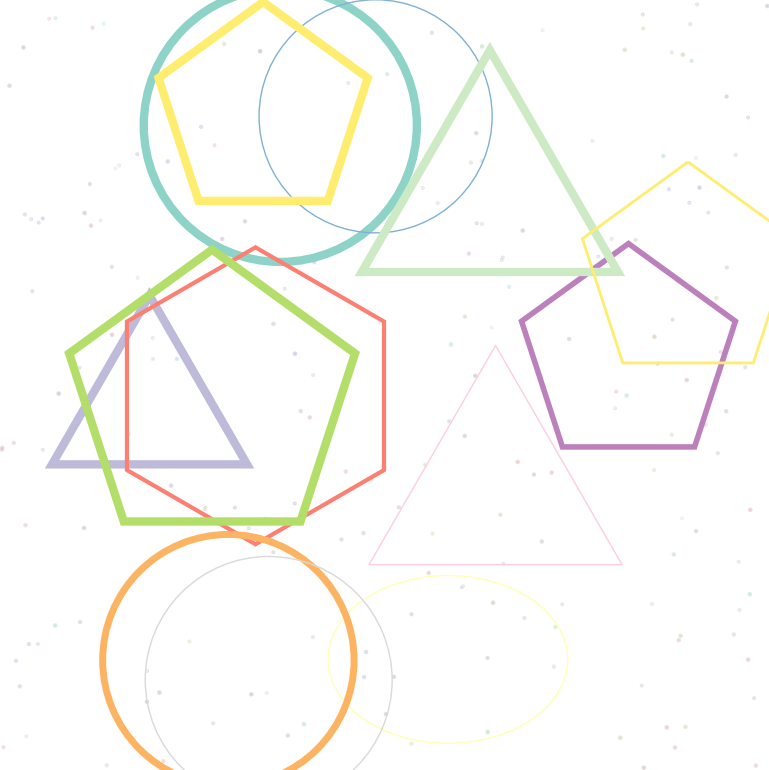[{"shape": "circle", "thickness": 3, "radius": 0.89, "center": [0.364, 0.837]}, {"shape": "oval", "thickness": 0.5, "radius": 0.78, "center": [0.582, 0.144]}, {"shape": "triangle", "thickness": 3, "radius": 0.73, "center": [0.194, 0.47]}, {"shape": "hexagon", "thickness": 1.5, "radius": 0.96, "center": [0.332, 0.486]}, {"shape": "circle", "thickness": 0.5, "radius": 0.76, "center": [0.488, 0.849]}, {"shape": "circle", "thickness": 2.5, "radius": 0.82, "center": [0.297, 0.143]}, {"shape": "pentagon", "thickness": 3, "radius": 0.98, "center": [0.275, 0.481]}, {"shape": "triangle", "thickness": 0.5, "radius": 0.95, "center": [0.644, 0.362]}, {"shape": "circle", "thickness": 0.5, "radius": 0.8, "center": [0.349, 0.117]}, {"shape": "pentagon", "thickness": 2, "radius": 0.73, "center": [0.816, 0.538]}, {"shape": "triangle", "thickness": 3, "radius": 0.96, "center": [0.636, 0.743]}, {"shape": "pentagon", "thickness": 1, "radius": 0.72, "center": [0.894, 0.645]}, {"shape": "pentagon", "thickness": 3, "radius": 0.71, "center": [0.342, 0.855]}]